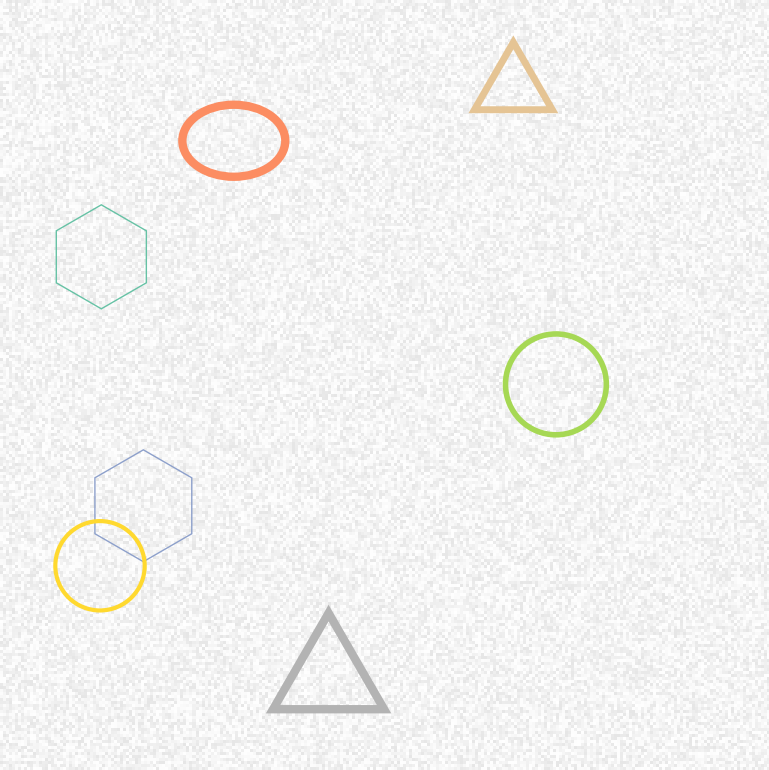[{"shape": "hexagon", "thickness": 0.5, "radius": 0.34, "center": [0.132, 0.666]}, {"shape": "oval", "thickness": 3, "radius": 0.33, "center": [0.304, 0.817]}, {"shape": "hexagon", "thickness": 0.5, "radius": 0.36, "center": [0.186, 0.343]}, {"shape": "circle", "thickness": 2, "radius": 0.33, "center": [0.722, 0.501]}, {"shape": "circle", "thickness": 1.5, "radius": 0.29, "center": [0.13, 0.265]}, {"shape": "triangle", "thickness": 2.5, "radius": 0.29, "center": [0.667, 0.887]}, {"shape": "triangle", "thickness": 3, "radius": 0.42, "center": [0.427, 0.121]}]